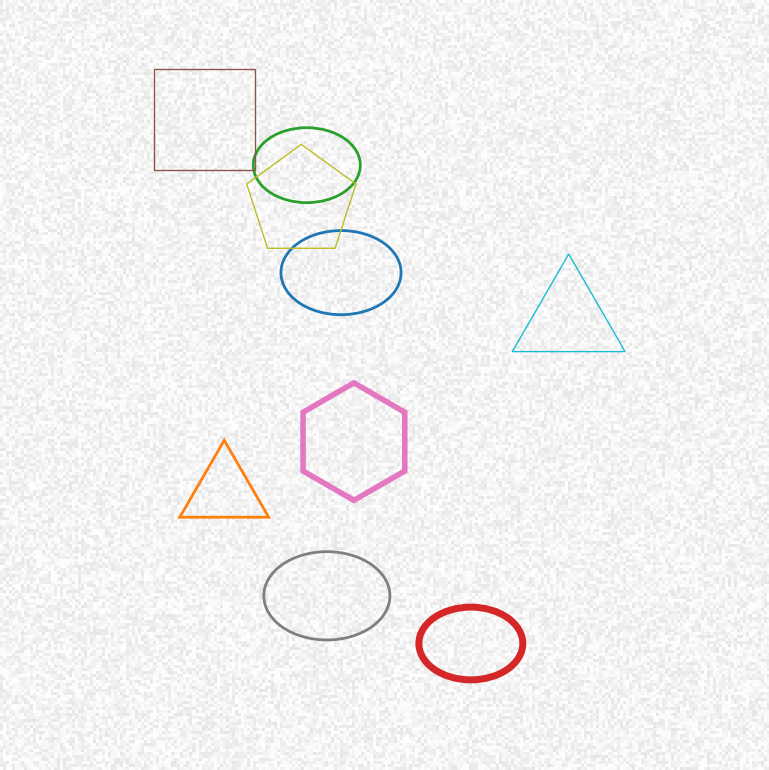[{"shape": "oval", "thickness": 1, "radius": 0.39, "center": [0.443, 0.646]}, {"shape": "triangle", "thickness": 1, "radius": 0.33, "center": [0.291, 0.362]}, {"shape": "oval", "thickness": 1, "radius": 0.35, "center": [0.398, 0.785]}, {"shape": "oval", "thickness": 2.5, "radius": 0.34, "center": [0.611, 0.164]}, {"shape": "square", "thickness": 0.5, "radius": 0.33, "center": [0.266, 0.845]}, {"shape": "hexagon", "thickness": 2, "radius": 0.38, "center": [0.46, 0.426]}, {"shape": "oval", "thickness": 1, "radius": 0.41, "center": [0.424, 0.226]}, {"shape": "pentagon", "thickness": 0.5, "radius": 0.37, "center": [0.391, 0.738]}, {"shape": "triangle", "thickness": 0.5, "radius": 0.42, "center": [0.739, 0.586]}]